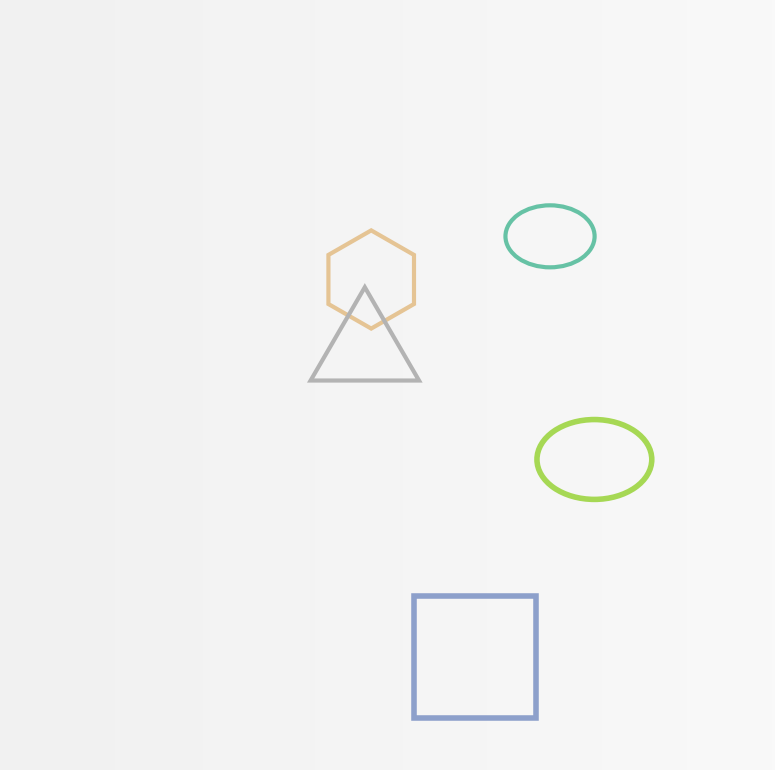[{"shape": "oval", "thickness": 1.5, "radius": 0.29, "center": [0.71, 0.693]}, {"shape": "square", "thickness": 2, "radius": 0.39, "center": [0.613, 0.147]}, {"shape": "oval", "thickness": 2, "radius": 0.37, "center": [0.767, 0.403]}, {"shape": "hexagon", "thickness": 1.5, "radius": 0.32, "center": [0.479, 0.637]}, {"shape": "triangle", "thickness": 1.5, "radius": 0.4, "center": [0.471, 0.546]}]